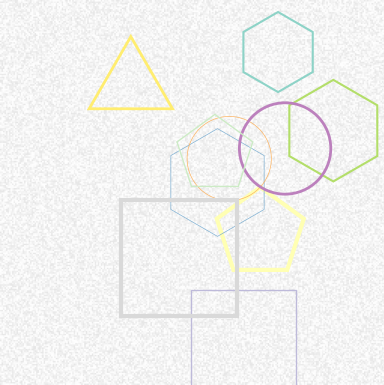[{"shape": "hexagon", "thickness": 1.5, "radius": 0.52, "center": [0.722, 0.865]}, {"shape": "pentagon", "thickness": 3, "radius": 0.59, "center": [0.676, 0.395]}, {"shape": "square", "thickness": 1, "radius": 0.68, "center": [0.633, 0.111]}, {"shape": "hexagon", "thickness": 0.5, "radius": 0.7, "center": [0.565, 0.526]}, {"shape": "circle", "thickness": 0.5, "radius": 0.55, "center": [0.595, 0.588]}, {"shape": "hexagon", "thickness": 1.5, "radius": 0.66, "center": [0.866, 0.661]}, {"shape": "square", "thickness": 3, "radius": 0.75, "center": [0.465, 0.33]}, {"shape": "circle", "thickness": 2, "radius": 0.59, "center": [0.74, 0.614]}, {"shape": "pentagon", "thickness": 1, "radius": 0.52, "center": [0.558, 0.599]}, {"shape": "triangle", "thickness": 2, "radius": 0.63, "center": [0.34, 0.78]}]